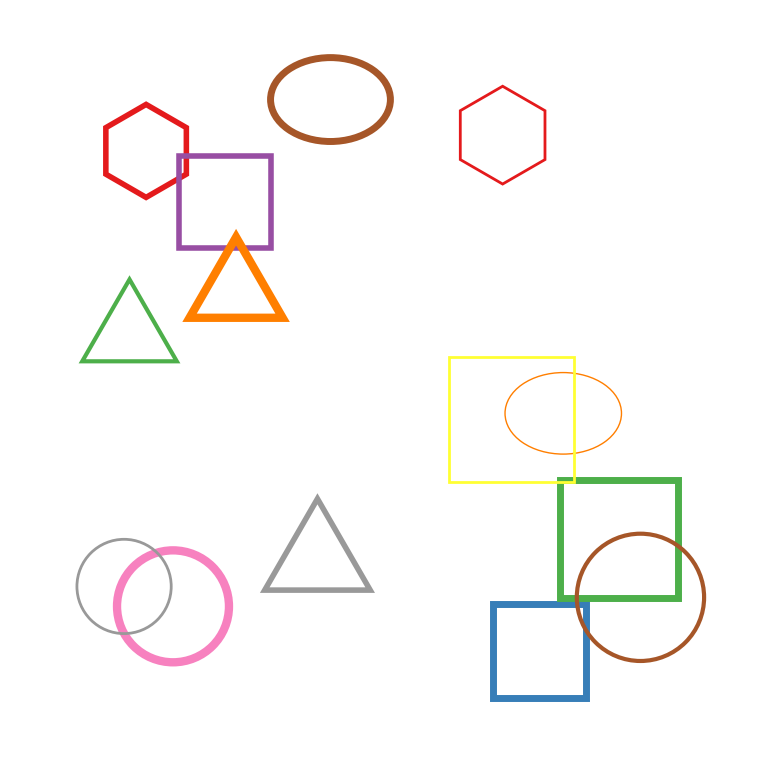[{"shape": "hexagon", "thickness": 1, "radius": 0.32, "center": [0.653, 0.825]}, {"shape": "hexagon", "thickness": 2, "radius": 0.3, "center": [0.19, 0.804]}, {"shape": "square", "thickness": 2.5, "radius": 0.3, "center": [0.701, 0.155]}, {"shape": "triangle", "thickness": 1.5, "radius": 0.35, "center": [0.168, 0.566]}, {"shape": "square", "thickness": 2.5, "radius": 0.38, "center": [0.804, 0.3]}, {"shape": "square", "thickness": 2, "radius": 0.3, "center": [0.292, 0.738]}, {"shape": "triangle", "thickness": 3, "radius": 0.35, "center": [0.307, 0.622]}, {"shape": "oval", "thickness": 0.5, "radius": 0.38, "center": [0.731, 0.463]}, {"shape": "square", "thickness": 1, "radius": 0.41, "center": [0.665, 0.455]}, {"shape": "oval", "thickness": 2.5, "radius": 0.39, "center": [0.429, 0.871]}, {"shape": "circle", "thickness": 1.5, "radius": 0.41, "center": [0.832, 0.224]}, {"shape": "circle", "thickness": 3, "radius": 0.36, "center": [0.225, 0.213]}, {"shape": "triangle", "thickness": 2, "radius": 0.4, "center": [0.412, 0.273]}, {"shape": "circle", "thickness": 1, "radius": 0.31, "center": [0.161, 0.238]}]